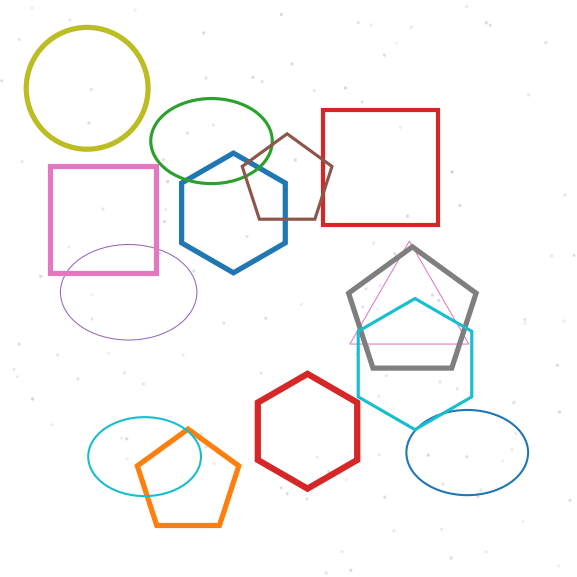[{"shape": "oval", "thickness": 1, "radius": 0.53, "center": [0.809, 0.215]}, {"shape": "hexagon", "thickness": 2.5, "radius": 0.52, "center": [0.404, 0.63]}, {"shape": "pentagon", "thickness": 2.5, "radius": 0.46, "center": [0.326, 0.164]}, {"shape": "oval", "thickness": 1.5, "radius": 0.53, "center": [0.366, 0.755]}, {"shape": "square", "thickness": 2, "radius": 0.5, "center": [0.659, 0.709]}, {"shape": "hexagon", "thickness": 3, "radius": 0.5, "center": [0.532, 0.252]}, {"shape": "oval", "thickness": 0.5, "radius": 0.59, "center": [0.223, 0.493]}, {"shape": "pentagon", "thickness": 1.5, "radius": 0.41, "center": [0.497, 0.686]}, {"shape": "square", "thickness": 2.5, "radius": 0.46, "center": [0.178, 0.619]}, {"shape": "triangle", "thickness": 0.5, "radius": 0.59, "center": [0.709, 0.463]}, {"shape": "pentagon", "thickness": 2.5, "radius": 0.58, "center": [0.714, 0.456]}, {"shape": "circle", "thickness": 2.5, "radius": 0.53, "center": [0.151, 0.846]}, {"shape": "oval", "thickness": 1, "radius": 0.49, "center": [0.25, 0.208]}, {"shape": "hexagon", "thickness": 1.5, "radius": 0.57, "center": [0.719, 0.369]}]